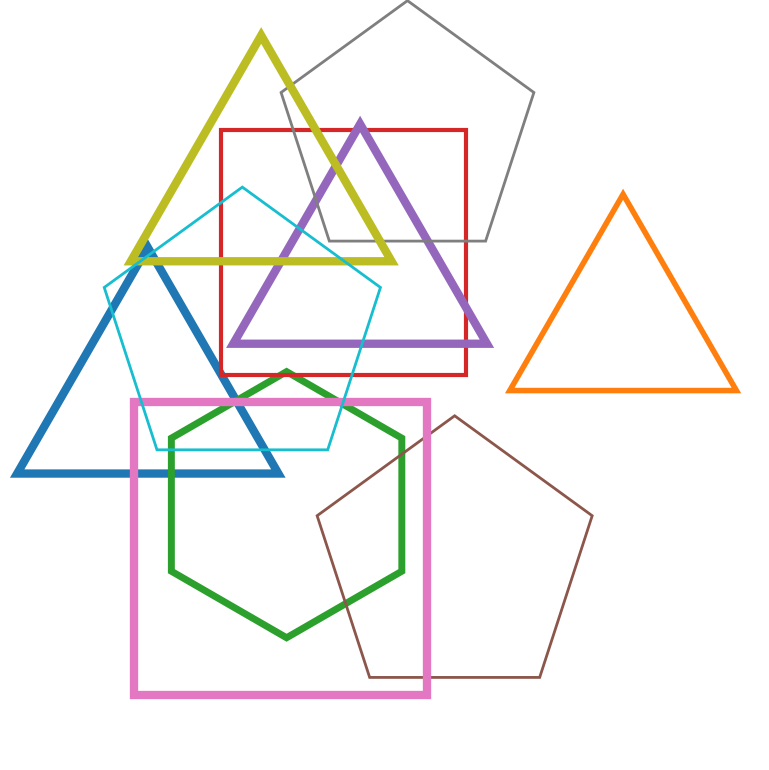[{"shape": "triangle", "thickness": 3, "radius": 0.98, "center": [0.192, 0.483]}, {"shape": "triangle", "thickness": 2, "radius": 0.85, "center": [0.809, 0.578]}, {"shape": "hexagon", "thickness": 2.5, "radius": 0.86, "center": [0.372, 0.345]}, {"shape": "square", "thickness": 1.5, "radius": 0.8, "center": [0.446, 0.672]}, {"shape": "triangle", "thickness": 3, "radius": 0.95, "center": [0.468, 0.649]}, {"shape": "pentagon", "thickness": 1, "radius": 0.94, "center": [0.59, 0.272]}, {"shape": "square", "thickness": 3, "radius": 0.95, "center": [0.364, 0.287]}, {"shape": "pentagon", "thickness": 1, "radius": 0.86, "center": [0.529, 0.827]}, {"shape": "triangle", "thickness": 3, "radius": 0.98, "center": [0.339, 0.758]}, {"shape": "pentagon", "thickness": 1, "radius": 0.94, "center": [0.315, 0.568]}]